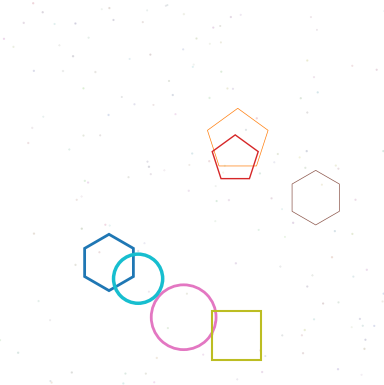[{"shape": "hexagon", "thickness": 2, "radius": 0.37, "center": [0.283, 0.318]}, {"shape": "pentagon", "thickness": 0.5, "radius": 0.41, "center": [0.618, 0.636]}, {"shape": "pentagon", "thickness": 1, "radius": 0.31, "center": [0.611, 0.587]}, {"shape": "hexagon", "thickness": 0.5, "radius": 0.35, "center": [0.82, 0.487]}, {"shape": "circle", "thickness": 2, "radius": 0.42, "center": [0.477, 0.176]}, {"shape": "square", "thickness": 1.5, "radius": 0.32, "center": [0.614, 0.128]}, {"shape": "circle", "thickness": 2.5, "radius": 0.32, "center": [0.359, 0.276]}]